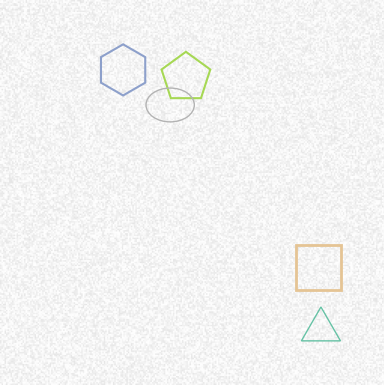[{"shape": "triangle", "thickness": 1, "radius": 0.29, "center": [0.834, 0.144]}, {"shape": "hexagon", "thickness": 1.5, "radius": 0.33, "center": [0.32, 0.818]}, {"shape": "pentagon", "thickness": 1.5, "radius": 0.33, "center": [0.483, 0.799]}, {"shape": "square", "thickness": 2, "radius": 0.29, "center": [0.826, 0.305]}, {"shape": "oval", "thickness": 1, "radius": 0.31, "center": [0.442, 0.727]}]